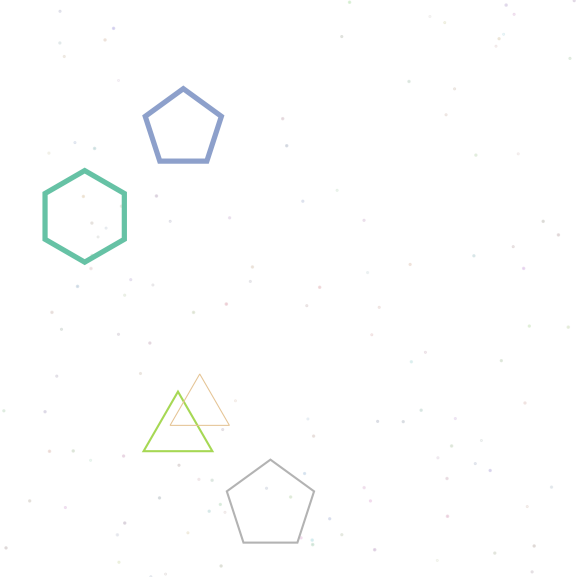[{"shape": "hexagon", "thickness": 2.5, "radius": 0.4, "center": [0.147, 0.624]}, {"shape": "pentagon", "thickness": 2.5, "radius": 0.35, "center": [0.317, 0.776]}, {"shape": "triangle", "thickness": 1, "radius": 0.34, "center": [0.308, 0.252]}, {"shape": "triangle", "thickness": 0.5, "radius": 0.3, "center": [0.346, 0.292]}, {"shape": "pentagon", "thickness": 1, "radius": 0.4, "center": [0.468, 0.124]}]